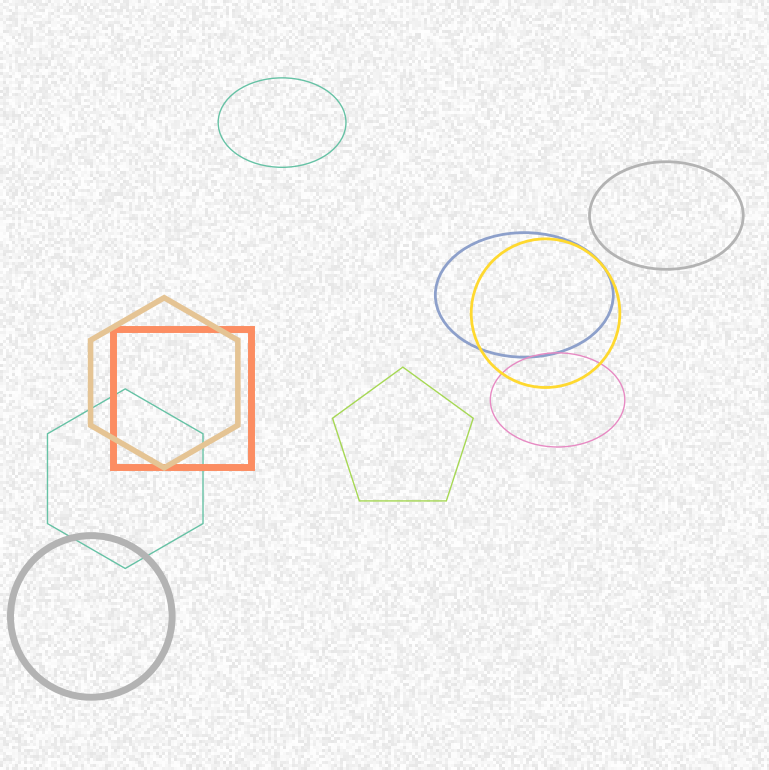[{"shape": "hexagon", "thickness": 0.5, "radius": 0.58, "center": [0.163, 0.378]}, {"shape": "oval", "thickness": 0.5, "radius": 0.41, "center": [0.366, 0.841]}, {"shape": "square", "thickness": 2.5, "radius": 0.45, "center": [0.236, 0.483]}, {"shape": "oval", "thickness": 1, "radius": 0.58, "center": [0.681, 0.617]}, {"shape": "oval", "thickness": 0.5, "radius": 0.44, "center": [0.724, 0.481]}, {"shape": "pentagon", "thickness": 0.5, "radius": 0.48, "center": [0.523, 0.427]}, {"shape": "circle", "thickness": 1, "radius": 0.48, "center": [0.708, 0.593]}, {"shape": "hexagon", "thickness": 2, "radius": 0.55, "center": [0.213, 0.503]}, {"shape": "oval", "thickness": 1, "radius": 0.5, "center": [0.865, 0.72]}, {"shape": "circle", "thickness": 2.5, "radius": 0.52, "center": [0.119, 0.199]}]